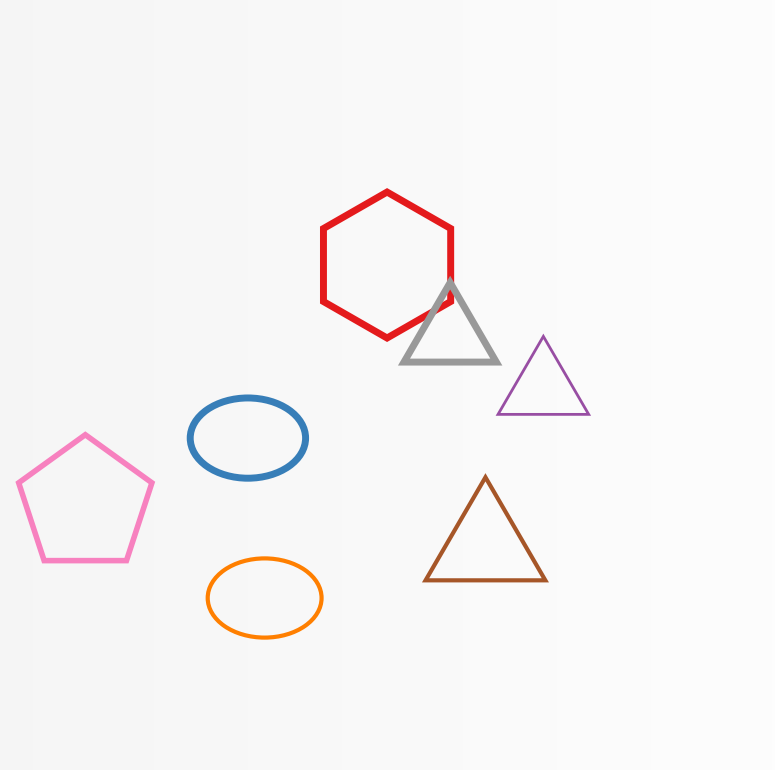[{"shape": "hexagon", "thickness": 2.5, "radius": 0.47, "center": [0.499, 0.656]}, {"shape": "oval", "thickness": 2.5, "radius": 0.37, "center": [0.32, 0.431]}, {"shape": "triangle", "thickness": 1, "radius": 0.34, "center": [0.701, 0.496]}, {"shape": "oval", "thickness": 1.5, "radius": 0.37, "center": [0.341, 0.223]}, {"shape": "triangle", "thickness": 1.5, "radius": 0.45, "center": [0.626, 0.291]}, {"shape": "pentagon", "thickness": 2, "radius": 0.45, "center": [0.11, 0.345]}, {"shape": "triangle", "thickness": 2.5, "radius": 0.34, "center": [0.581, 0.564]}]